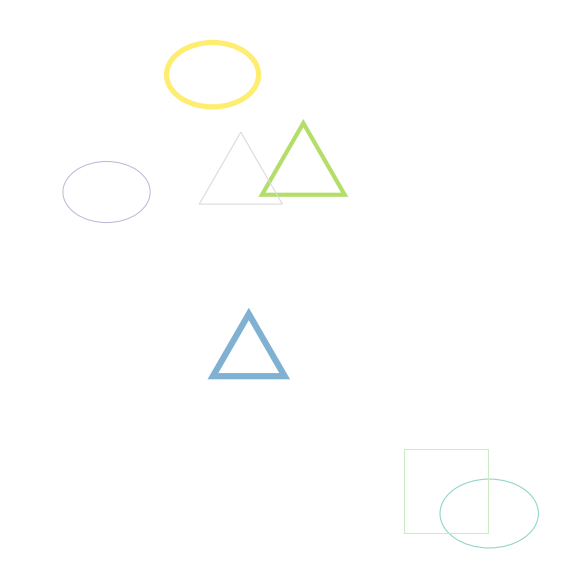[{"shape": "oval", "thickness": 0.5, "radius": 0.43, "center": [0.847, 0.11]}, {"shape": "oval", "thickness": 0.5, "radius": 0.38, "center": [0.185, 0.667]}, {"shape": "triangle", "thickness": 3, "radius": 0.36, "center": [0.431, 0.384]}, {"shape": "triangle", "thickness": 2, "radius": 0.41, "center": [0.525, 0.703]}, {"shape": "triangle", "thickness": 0.5, "radius": 0.42, "center": [0.417, 0.687]}, {"shape": "square", "thickness": 0.5, "radius": 0.37, "center": [0.772, 0.149]}, {"shape": "oval", "thickness": 2.5, "radius": 0.4, "center": [0.368, 0.87]}]